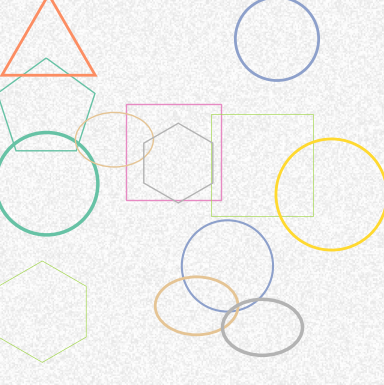[{"shape": "circle", "thickness": 2.5, "radius": 0.66, "center": [0.121, 0.523]}, {"shape": "pentagon", "thickness": 1, "radius": 0.67, "center": [0.12, 0.716]}, {"shape": "triangle", "thickness": 2, "radius": 0.7, "center": [0.126, 0.875]}, {"shape": "circle", "thickness": 2, "radius": 0.54, "center": [0.719, 0.899]}, {"shape": "circle", "thickness": 1.5, "radius": 0.59, "center": [0.591, 0.309]}, {"shape": "square", "thickness": 1, "radius": 0.62, "center": [0.45, 0.606]}, {"shape": "hexagon", "thickness": 0.5, "radius": 0.66, "center": [0.11, 0.19]}, {"shape": "square", "thickness": 0.5, "radius": 0.66, "center": [0.68, 0.572]}, {"shape": "circle", "thickness": 2, "radius": 0.72, "center": [0.861, 0.495]}, {"shape": "oval", "thickness": 1, "radius": 0.51, "center": [0.297, 0.637]}, {"shape": "oval", "thickness": 2, "radius": 0.54, "center": [0.511, 0.206]}, {"shape": "oval", "thickness": 2.5, "radius": 0.52, "center": [0.682, 0.15]}, {"shape": "hexagon", "thickness": 1, "radius": 0.52, "center": [0.463, 0.576]}]